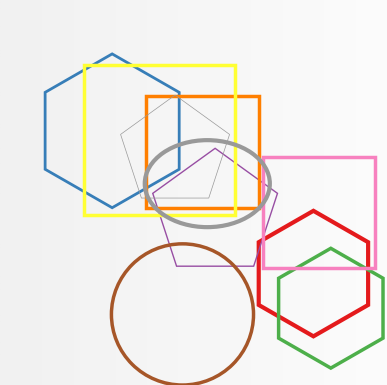[{"shape": "hexagon", "thickness": 3, "radius": 0.82, "center": [0.809, 0.289]}, {"shape": "hexagon", "thickness": 2, "radius": 1.0, "center": [0.289, 0.66]}, {"shape": "hexagon", "thickness": 2.5, "radius": 0.78, "center": [0.854, 0.199]}, {"shape": "pentagon", "thickness": 1, "radius": 0.85, "center": [0.555, 0.446]}, {"shape": "square", "thickness": 2.5, "radius": 0.73, "center": [0.523, 0.605]}, {"shape": "square", "thickness": 2.5, "radius": 0.97, "center": [0.412, 0.637]}, {"shape": "circle", "thickness": 2.5, "radius": 0.92, "center": [0.471, 0.183]}, {"shape": "square", "thickness": 2.5, "radius": 0.72, "center": [0.824, 0.448]}, {"shape": "pentagon", "thickness": 0.5, "radius": 0.74, "center": [0.452, 0.605]}, {"shape": "oval", "thickness": 3, "radius": 0.81, "center": [0.535, 0.523]}]